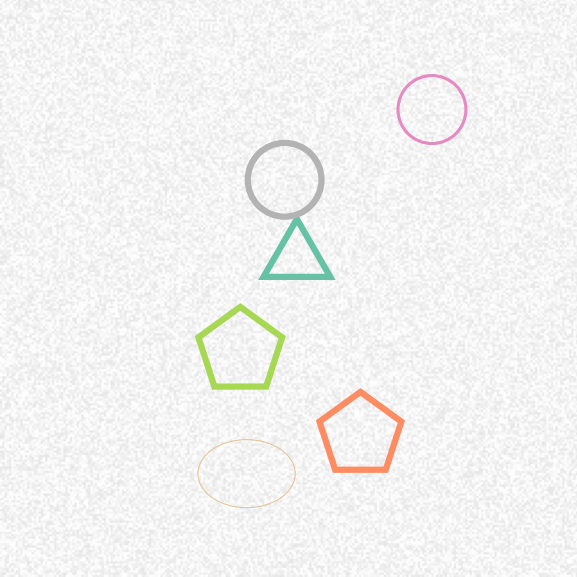[{"shape": "triangle", "thickness": 3, "radius": 0.33, "center": [0.514, 0.553]}, {"shape": "pentagon", "thickness": 3, "radius": 0.37, "center": [0.624, 0.246]}, {"shape": "circle", "thickness": 1.5, "radius": 0.29, "center": [0.748, 0.809]}, {"shape": "pentagon", "thickness": 3, "radius": 0.38, "center": [0.416, 0.391]}, {"shape": "oval", "thickness": 0.5, "radius": 0.42, "center": [0.427, 0.179]}, {"shape": "circle", "thickness": 3, "radius": 0.32, "center": [0.493, 0.688]}]